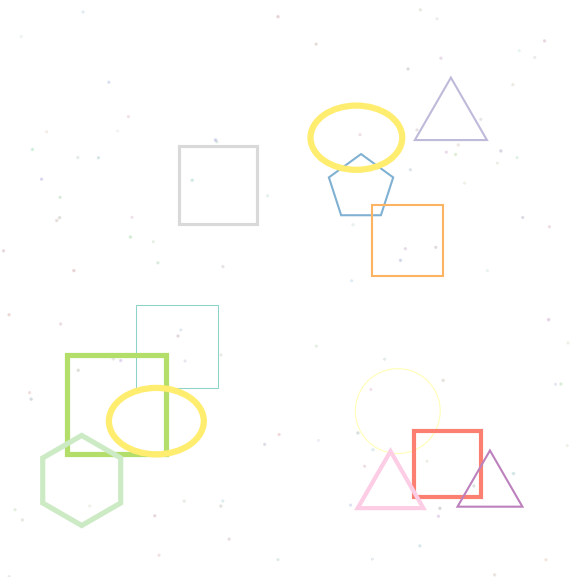[{"shape": "square", "thickness": 0.5, "radius": 0.36, "center": [0.306, 0.399]}, {"shape": "circle", "thickness": 0.5, "radius": 0.37, "center": [0.689, 0.287]}, {"shape": "triangle", "thickness": 1, "radius": 0.36, "center": [0.781, 0.793]}, {"shape": "square", "thickness": 2, "radius": 0.29, "center": [0.775, 0.195]}, {"shape": "pentagon", "thickness": 1, "radius": 0.29, "center": [0.625, 0.674]}, {"shape": "square", "thickness": 1, "radius": 0.31, "center": [0.706, 0.582]}, {"shape": "square", "thickness": 2.5, "radius": 0.43, "center": [0.201, 0.299]}, {"shape": "triangle", "thickness": 2, "radius": 0.33, "center": [0.676, 0.152]}, {"shape": "square", "thickness": 1.5, "radius": 0.34, "center": [0.378, 0.679]}, {"shape": "triangle", "thickness": 1, "radius": 0.32, "center": [0.848, 0.154]}, {"shape": "hexagon", "thickness": 2.5, "radius": 0.39, "center": [0.141, 0.167]}, {"shape": "oval", "thickness": 3, "radius": 0.41, "center": [0.271, 0.27]}, {"shape": "oval", "thickness": 3, "radius": 0.4, "center": [0.617, 0.761]}]